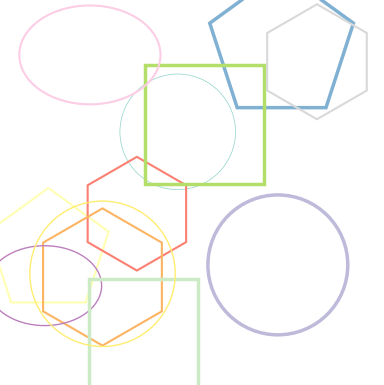[{"shape": "circle", "thickness": 0.5, "radius": 0.75, "center": [0.462, 0.658]}, {"shape": "pentagon", "thickness": 1.5, "radius": 0.82, "center": [0.126, 0.347]}, {"shape": "circle", "thickness": 2.5, "radius": 0.91, "center": [0.722, 0.312]}, {"shape": "hexagon", "thickness": 1.5, "radius": 0.74, "center": [0.356, 0.445]}, {"shape": "pentagon", "thickness": 2.5, "radius": 0.98, "center": [0.731, 0.879]}, {"shape": "hexagon", "thickness": 1.5, "radius": 0.89, "center": [0.266, 0.281]}, {"shape": "square", "thickness": 2.5, "radius": 0.78, "center": [0.531, 0.677]}, {"shape": "oval", "thickness": 1.5, "radius": 0.92, "center": [0.233, 0.857]}, {"shape": "hexagon", "thickness": 1.5, "radius": 0.75, "center": [0.823, 0.84]}, {"shape": "oval", "thickness": 1, "radius": 0.74, "center": [0.116, 0.258]}, {"shape": "square", "thickness": 2.5, "radius": 0.7, "center": [0.373, 0.135]}, {"shape": "circle", "thickness": 1, "radius": 0.94, "center": [0.266, 0.289]}]